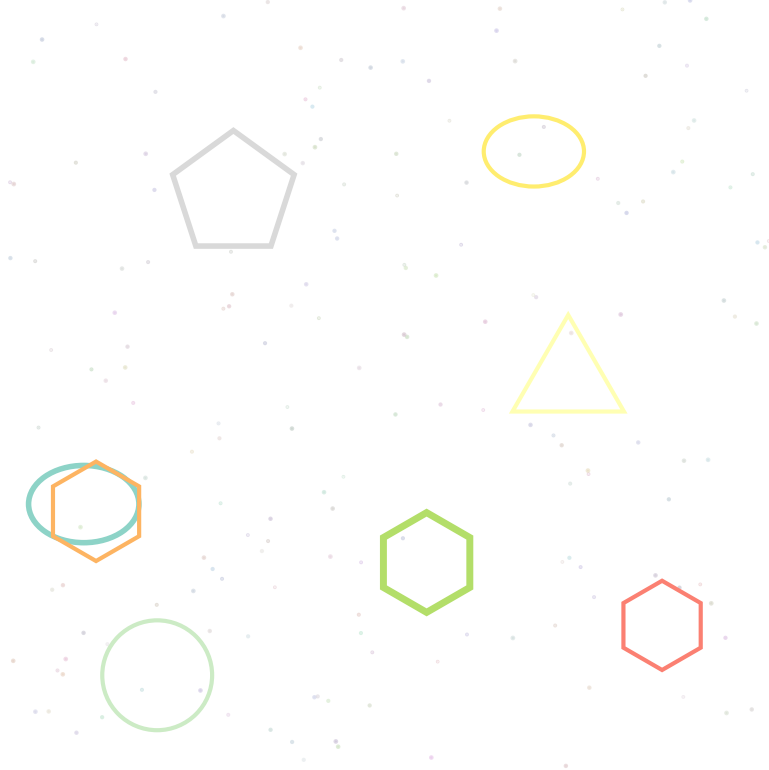[{"shape": "oval", "thickness": 2, "radius": 0.36, "center": [0.109, 0.345]}, {"shape": "triangle", "thickness": 1.5, "radius": 0.42, "center": [0.738, 0.507]}, {"shape": "hexagon", "thickness": 1.5, "radius": 0.29, "center": [0.86, 0.188]}, {"shape": "hexagon", "thickness": 1.5, "radius": 0.32, "center": [0.125, 0.336]}, {"shape": "hexagon", "thickness": 2.5, "radius": 0.32, "center": [0.554, 0.269]}, {"shape": "pentagon", "thickness": 2, "radius": 0.41, "center": [0.303, 0.748]}, {"shape": "circle", "thickness": 1.5, "radius": 0.36, "center": [0.204, 0.123]}, {"shape": "oval", "thickness": 1.5, "radius": 0.33, "center": [0.693, 0.803]}]